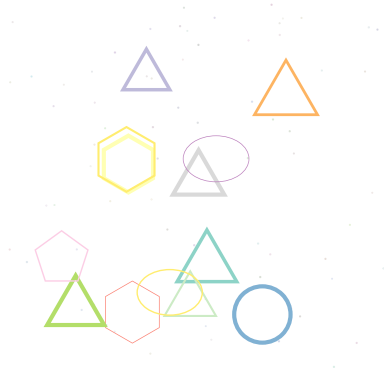[{"shape": "triangle", "thickness": 2.5, "radius": 0.45, "center": [0.537, 0.313]}, {"shape": "hexagon", "thickness": 3, "radius": 0.37, "center": [0.334, 0.574]}, {"shape": "triangle", "thickness": 2.5, "radius": 0.35, "center": [0.38, 0.802]}, {"shape": "hexagon", "thickness": 0.5, "radius": 0.4, "center": [0.344, 0.189]}, {"shape": "circle", "thickness": 3, "radius": 0.37, "center": [0.682, 0.183]}, {"shape": "triangle", "thickness": 2, "radius": 0.47, "center": [0.743, 0.749]}, {"shape": "triangle", "thickness": 3, "radius": 0.43, "center": [0.196, 0.199]}, {"shape": "pentagon", "thickness": 1, "radius": 0.36, "center": [0.16, 0.328]}, {"shape": "triangle", "thickness": 3, "radius": 0.38, "center": [0.516, 0.533]}, {"shape": "oval", "thickness": 0.5, "radius": 0.43, "center": [0.561, 0.588]}, {"shape": "triangle", "thickness": 1.5, "radius": 0.39, "center": [0.494, 0.218]}, {"shape": "hexagon", "thickness": 1.5, "radius": 0.42, "center": [0.329, 0.586]}, {"shape": "oval", "thickness": 1, "radius": 0.42, "center": [0.441, 0.241]}]